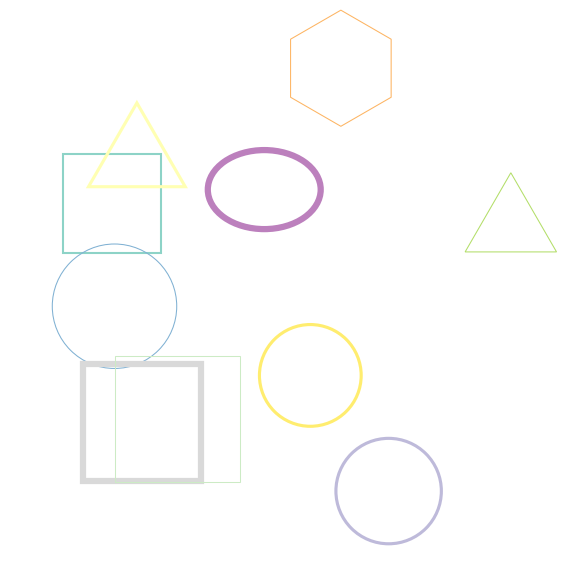[{"shape": "square", "thickness": 1, "radius": 0.43, "center": [0.194, 0.647]}, {"shape": "triangle", "thickness": 1.5, "radius": 0.48, "center": [0.237, 0.724]}, {"shape": "circle", "thickness": 1.5, "radius": 0.46, "center": [0.673, 0.149]}, {"shape": "circle", "thickness": 0.5, "radius": 0.54, "center": [0.198, 0.469]}, {"shape": "hexagon", "thickness": 0.5, "radius": 0.5, "center": [0.59, 0.881]}, {"shape": "triangle", "thickness": 0.5, "radius": 0.46, "center": [0.885, 0.609]}, {"shape": "square", "thickness": 3, "radius": 0.51, "center": [0.246, 0.268]}, {"shape": "oval", "thickness": 3, "radius": 0.49, "center": [0.458, 0.671]}, {"shape": "square", "thickness": 0.5, "radius": 0.54, "center": [0.308, 0.274]}, {"shape": "circle", "thickness": 1.5, "radius": 0.44, "center": [0.537, 0.349]}]